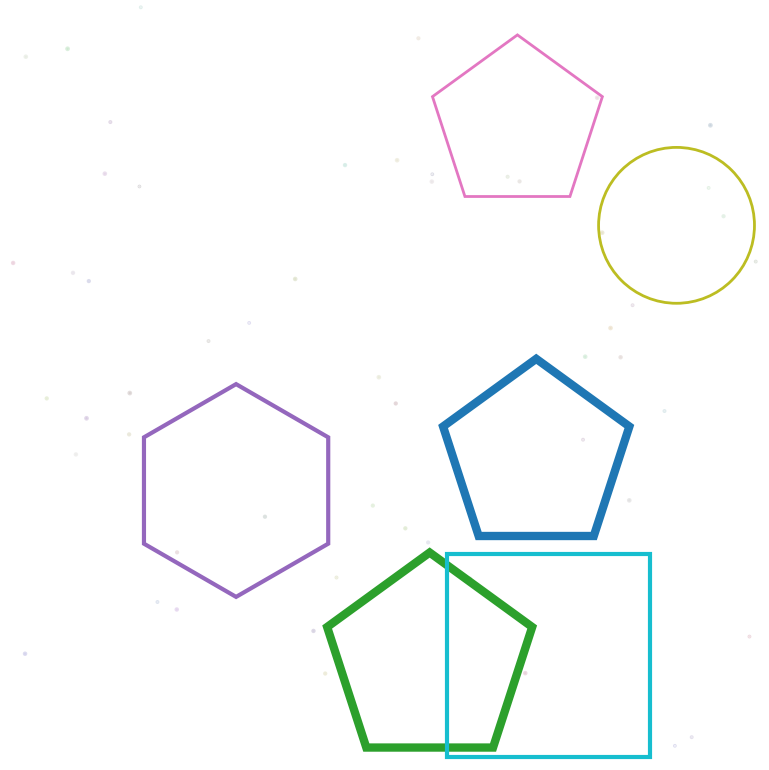[{"shape": "pentagon", "thickness": 3, "radius": 0.64, "center": [0.696, 0.407]}, {"shape": "pentagon", "thickness": 3, "radius": 0.7, "center": [0.558, 0.142]}, {"shape": "hexagon", "thickness": 1.5, "radius": 0.69, "center": [0.307, 0.363]}, {"shape": "pentagon", "thickness": 1, "radius": 0.58, "center": [0.672, 0.839]}, {"shape": "circle", "thickness": 1, "radius": 0.51, "center": [0.879, 0.707]}, {"shape": "square", "thickness": 1.5, "radius": 0.66, "center": [0.713, 0.148]}]